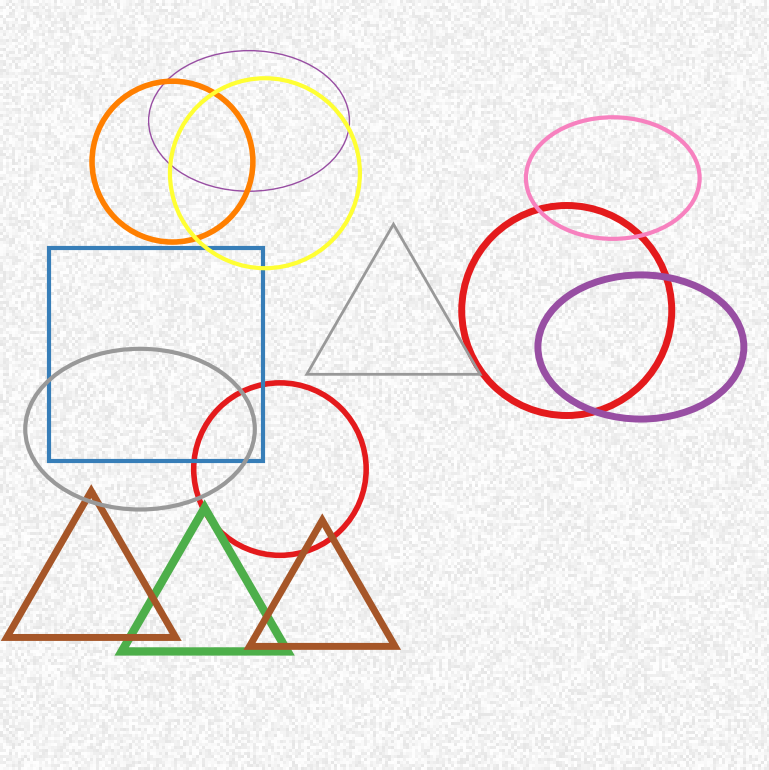[{"shape": "circle", "thickness": 2, "radius": 0.56, "center": [0.364, 0.391]}, {"shape": "circle", "thickness": 2.5, "radius": 0.68, "center": [0.736, 0.597]}, {"shape": "square", "thickness": 1.5, "radius": 0.69, "center": [0.203, 0.54]}, {"shape": "triangle", "thickness": 3, "radius": 0.62, "center": [0.266, 0.216]}, {"shape": "oval", "thickness": 0.5, "radius": 0.65, "center": [0.323, 0.843]}, {"shape": "oval", "thickness": 2.5, "radius": 0.67, "center": [0.832, 0.549]}, {"shape": "circle", "thickness": 2, "radius": 0.52, "center": [0.224, 0.79]}, {"shape": "circle", "thickness": 1.5, "radius": 0.62, "center": [0.344, 0.775]}, {"shape": "triangle", "thickness": 2.5, "radius": 0.55, "center": [0.419, 0.215]}, {"shape": "triangle", "thickness": 2.5, "radius": 0.63, "center": [0.119, 0.235]}, {"shape": "oval", "thickness": 1.5, "radius": 0.56, "center": [0.796, 0.769]}, {"shape": "triangle", "thickness": 1, "radius": 0.65, "center": [0.511, 0.579]}, {"shape": "oval", "thickness": 1.5, "radius": 0.75, "center": [0.182, 0.443]}]